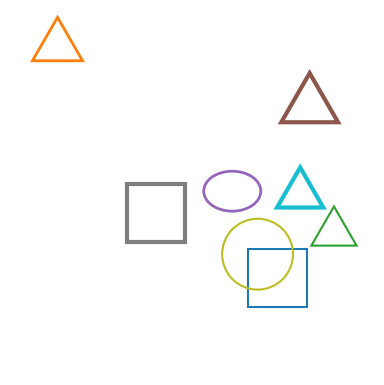[{"shape": "square", "thickness": 1.5, "radius": 0.38, "center": [0.721, 0.278]}, {"shape": "triangle", "thickness": 2, "radius": 0.38, "center": [0.149, 0.88]}, {"shape": "triangle", "thickness": 1.5, "radius": 0.34, "center": [0.867, 0.396]}, {"shape": "oval", "thickness": 2, "radius": 0.37, "center": [0.603, 0.503]}, {"shape": "triangle", "thickness": 3, "radius": 0.43, "center": [0.804, 0.725]}, {"shape": "square", "thickness": 3, "radius": 0.37, "center": [0.404, 0.447]}, {"shape": "circle", "thickness": 1.5, "radius": 0.46, "center": [0.669, 0.34]}, {"shape": "triangle", "thickness": 3, "radius": 0.35, "center": [0.78, 0.496]}]